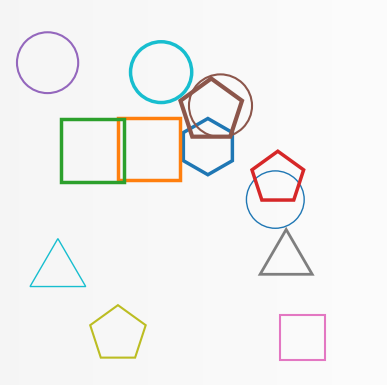[{"shape": "hexagon", "thickness": 2.5, "radius": 0.37, "center": [0.536, 0.619]}, {"shape": "circle", "thickness": 1, "radius": 0.37, "center": [0.71, 0.482]}, {"shape": "square", "thickness": 2.5, "radius": 0.4, "center": [0.384, 0.613]}, {"shape": "square", "thickness": 2.5, "radius": 0.41, "center": [0.239, 0.609]}, {"shape": "pentagon", "thickness": 2.5, "radius": 0.35, "center": [0.717, 0.537]}, {"shape": "circle", "thickness": 1.5, "radius": 0.4, "center": [0.123, 0.837]}, {"shape": "pentagon", "thickness": 3, "radius": 0.42, "center": [0.545, 0.713]}, {"shape": "circle", "thickness": 1.5, "radius": 0.41, "center": [0.569, 0.725]}, {"shape": "square", "thickness": 1.5, "radius": 0.29, "center": [0.781, 0.123]}, {"shape": "triangle", "thickness": 2, "radius": 0.39, "center": [0.739, 0.326]}, {"shape": "pentagon", "thickness": 1.5, "radius": 0.38, "center": [0.304, 0.132]}, {"shape": "circle", "thickness": 2.5, "radius": 0.39, "center": [0.416, 0.813]}, {"shape": "triangle", "thickness": 1, "radius": 0.41, "center": [0.149, 0.297]}]